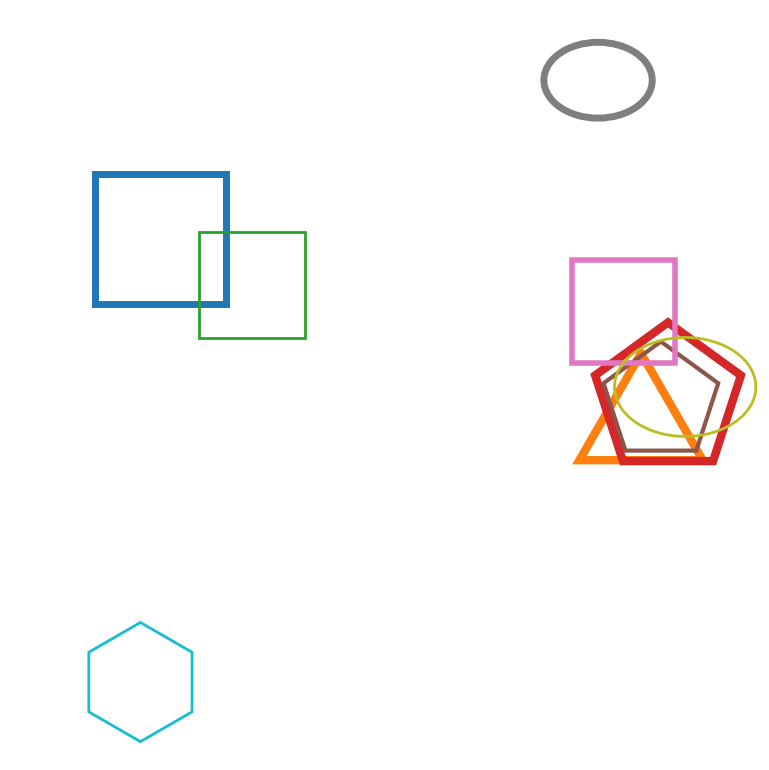[{"shape": "square", "thickness": 2.5, "radius": 0.42, "center": [0.208, 0.69]}, {"shape": "triangle", "thickness": 3, "radius": 0.46, "center": [0.833, 0.449]}, {"shape": "square", "thickness": 1, "radius": 0.34, "center": [0.327, 0.63]}, {"shape": "pentagon", "thickness": 3, "radius": 0.5, "center": [0.868, 0.482]}, {"shape": "pentagon", "thickness": 1.5, "radius": 0.39, "center": [0.858, 0.478]}, {"shape": "square", "thickness": 2, "radius": 0.34, "center": [0.809, 0.595]}, {"shape": "oval", "thickness": 2.5, "radius": 0.35, "center": [0.777, 0.896]}, {"shape": "oval", "thickness": 1, "radius": 0.46, "center": [0.89, 0.497]}, {"shape": "hexagon", "thickness": 1, "radius": 0.39, "center": [0.182, 0.114]}]